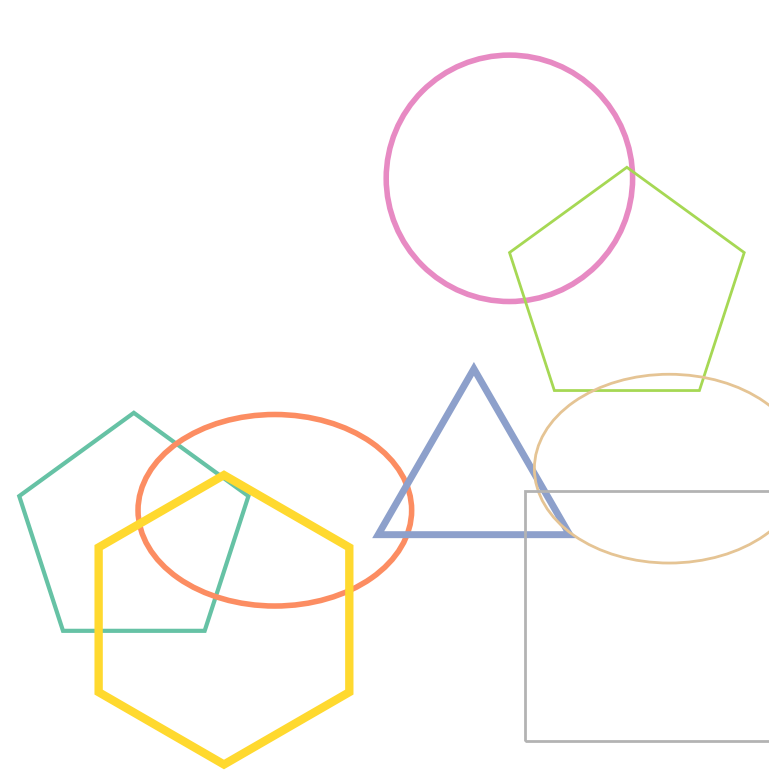[{"shape": "pentagon", "thickness": 1.5, "radius": 0.78, "center": [0.174, 0.307]}, {"shape": "oval", "thickness": 2, "radius": 0.89, "center": [0.357, 0.337]}, {"shape": "triangle", "thickness": 2.5, "radius": 0.72, "center": [0.615, 0.377]}, {"shape": "circle", "thickness": 2, "radius": 0.8, "center": [0.662, 0.768]}, {"shape": "pentagon", "thickness": 1, "radius": 0.8, "center": [0.814, 0.622]}, {"shape": "hexagon", "thickness": 3, "radius": 0.94, "center": [0.291, 0.195]}, {"shape": "oval", "thickness": 1, "radius": 0.88, "center": [0.869, 0.391]}, {"shape": "square", "thickness": 1, "radius": 0.81, "center": [0.843, 0.2]}]